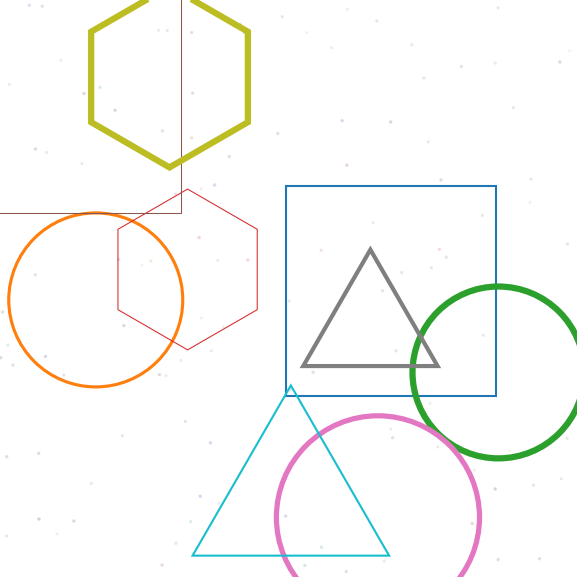[{"shape": "square", "thickness": 1, "radius": 0.91, "center": [0.677, 0.495]}, {"shape": "circle", "thickness": 1.5, "radius": 0.75, "center": [0.166, 0.48]}, {"shape": "circle", "thickness": 3, "radius": 0.74, "center": [0.863, 0.354]}, {"shape": "hexagon", "thickness": 0.5, "radius": 0.7, "center": [0.325, 0.532]}, {"shape": "square", "thickness": 0.5, "radius": 1.0, "center": [0.114, 0.829]}, {"shape": "circle", "thickness": 2.5, "radius": 0.88, "center": [0.654, 0.103]}, {"shape": "triangle", "thickness": 2, "radius": 0.67, "center": [0.641, 0.432]}, {"shape": "hexagon", "thickness": 3, "radius": 0.78, "center": [0.294, 0.866]}, {"shape": "triangle", "thickness": 1, "radius": 0.98, "center": [0.504, 0.135]}]